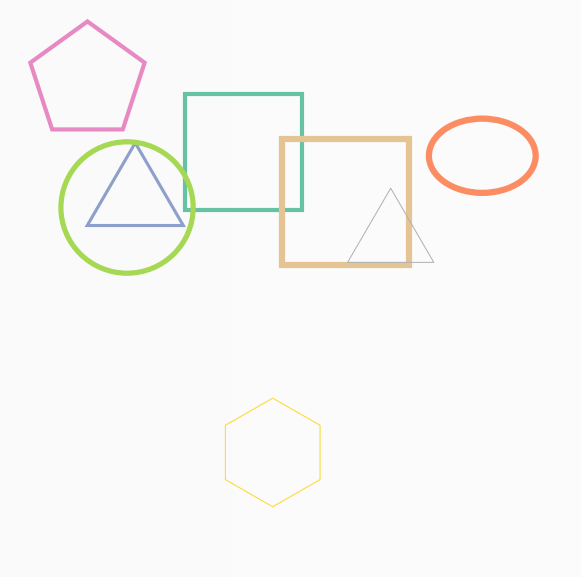[{"shape": "square", "thickness": 2, "radius": 0.5, "center": [0.419, 0.736]}, {"shape": "oval", "thickness": 3, "radius": 0.46, "center": [0.83, 0.729]}, {"shape": "triangle", "thickness": 1.5, "radius": 0.48, "center": [0.233, 0.656]}, {"shape": "pentagon", "thickness": 2, "radius": 0.52, "center": [0.15, 0.859]}, {"shape": "circle", "thickness": 2.5, "radius": 0.57, "center": [0.219, 0.64]}, {"shape": "hexagon", "thickness": 0.5, "radius": 0.47, "center": [0.469, 0.216]}, {"shape": "square", "thickness": 3, "radius": 0.55, "center": [0.595, 0.649]}, {"shape": "triangle", "thickness": 0.5, "radius": 0.43, "center": [0.672, 0.588]}]